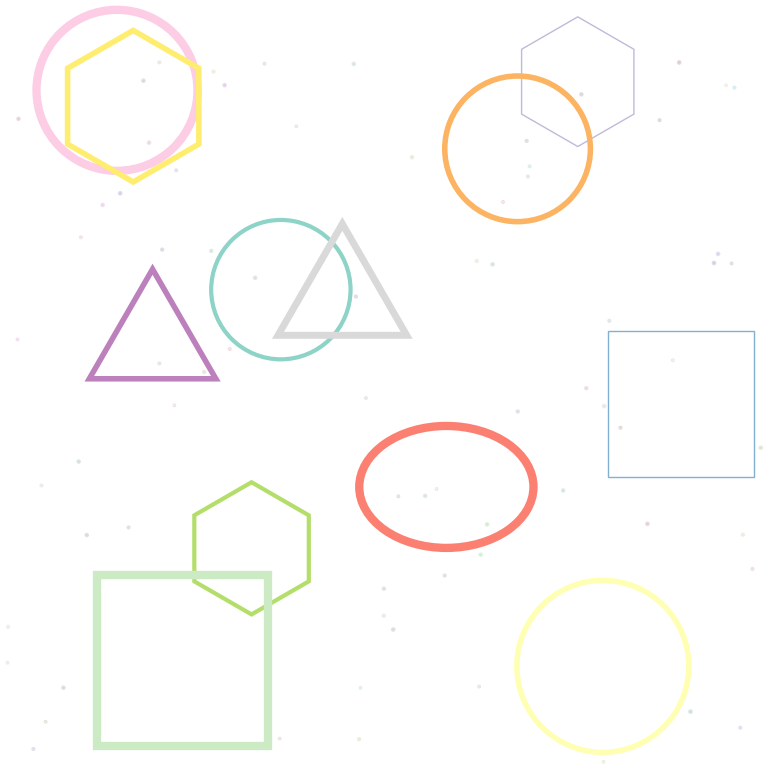[{"shape": "circle", "thickness": 1.5, "radius": 0.45, "center": [0.365, 0.624]}, {"shape": "circle", "thickness": 2, "radius": 0.56, "center": [0.783, 0.135]}, {"shape": "hexagon", "thickness": 0.5, "radius": 0.42, "center": [0.75, 0.894]}, {"shape": "oval", "thickness": 3, "radius": 0.57, "center": [0.58, 0.368]}, {"shape": "square", "thickness": 0.5, "radius": 0.48, "center": [0.884, 0.476]}, {"shape": "circle", "thickness": 2, "radius": 0.47, "center": [0.672, 0.807]}, {"shape": "hexagon", "thickness": 1.5, "radius": 0.43, "center": [0.327, 0.288]}, {"shape": "circle", "thickness": 3, "radius": 0.52, "center": [0.152, 0.883]}, {"shape": "triangle", "thickness": 2.5, "radius": 0.48, "center": [0.445, 0.613]}, {"shape": "triangle", "thickness": 2, "radius": 0.47, "center": [0.198, 0.556]}, {"shape": "square", "thickness": 3, "radius": 0.55, "center": [0.237, 0.143]}, {"shape": "hexagon", "thickness": 2, "radius": 0.49, "center": [0.173, 0.862]}]